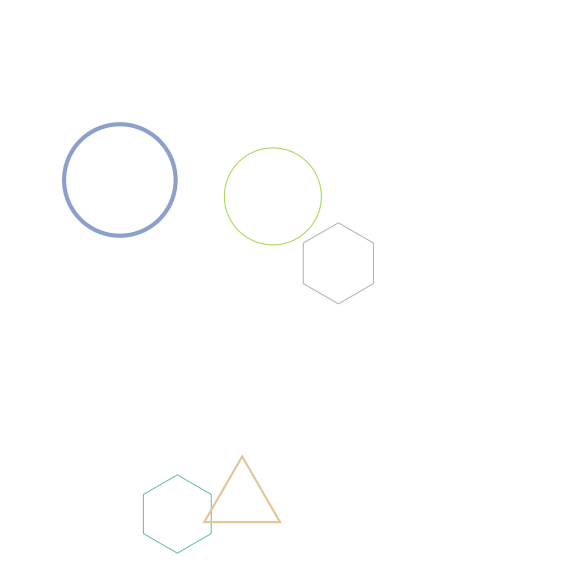[{"shape": "hexagon", "thickness": 0.5, "radius": 0.34, "center": [0.307, 0.109]}, {"shape": "circle", "thickness": 2, "radius": 0.48, "center": [0.208, 0.687]}, {"shape": "circle", "thickness": 0.5, "radius": 0.42, "center": [0.473, 0.659]}, {"shape": "triangle", "thickness": 1, "radius": 0.38, "center": [0.419, 0.133]}, {"shape": "hexagon", "thickness": 0.5, "radius": 0.35, "center": [0.586, 0.543]}]